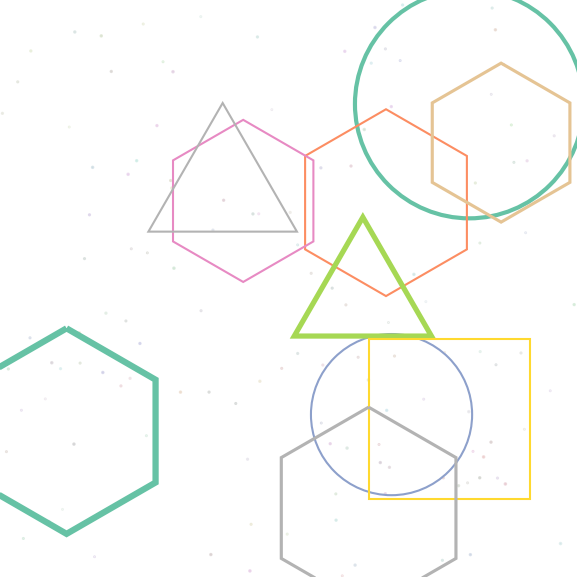[{"shape": "hexagon", "thickness": 3, "radius": 0.89, "center": [0.115, 0.253]}, {"shape": "circle", "thickness": 2, "radius": 0.99, "center": [0.813, 0.819]}, {"shape": "hexagon", "thickness": 1, "radius": 0.81, "center": [0.668, 0.648]}, {"shape": "circle", "thickness": 1, "radius": 0.7, "center": [0.678, 0.281]}, {"shape": "hexagon", "thickness": 1, "radius": 0.7, "center": [0.421, 0.651]}, {"shape": "triangle", "thickness": 2.5, "radius": 0.69, "center": [0.628, 0.486]}, {"shape": "square", "thickness": 1, "radius": 0.69, "center": [0.778, 0.273]}, {"shape": "hexagon", "thickness": 1.5, "radius": 0.69, "center": [0.868, 0.752]}, {"shape": "hexagon", "thickness": 1.5, "radius": 0.87, "center": [0.638, 0.119]}, {"shape": "triangle", "thickness": 1, "radius": 0.74, "center": [0.386, 0.672]}]